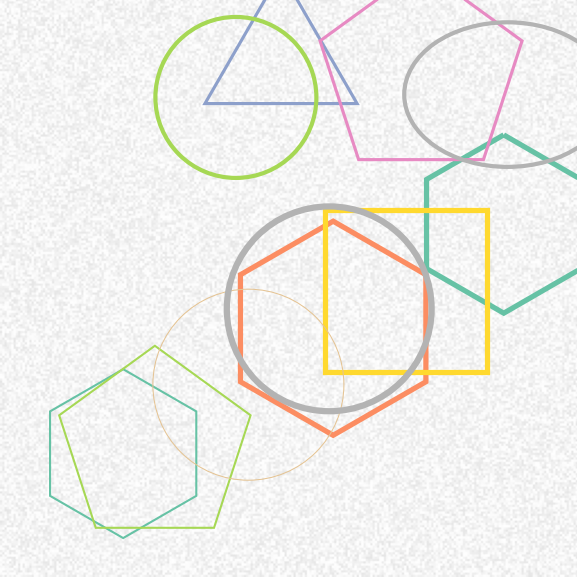[{"shape": "hexagon", "thickness": 1, "radius": 0.73, "center": [0.213, 0.214]}, {"shape": "hexagon", "thickness": 2.5, "radius": 0.77, "center": [0.872, 0.611]}, {"shape": "hexagon", "thickness": 2.5, "radius": 0.93, "center": [0.577, 0.431]}, {"shape": "triangle", "thickness": 1.5, "radius": 0.76, "center": [0.487, 0.896]}, {"shape": "pentagon", "thickness": 1.5, "radius": 0.92, "center": [0.729, 0.871]}, {"shape": "pentagon", "thickness": 1, "radius": 0.87, "center": [0.268, 0.226]}, {"shape": "circle", "thickness": 2, "radius": 0.7, "center": [0.408, 0.83]}, {"shape": "square", "thickness": 2.5, "radius": 0.7, "center": [0.703, 0.496]}, {"shape": "circle", "thickness": 0.5, "radius": 0.83, "center": [0.43, 0.333]}, {"shape": "oval", "thickness": 2, "radius": 0.89, "center": [0.879, 0.835]}, {"shape": "circle", "thickness": 3, "radius": 0.89, "center": [0.57, 0.464]}]